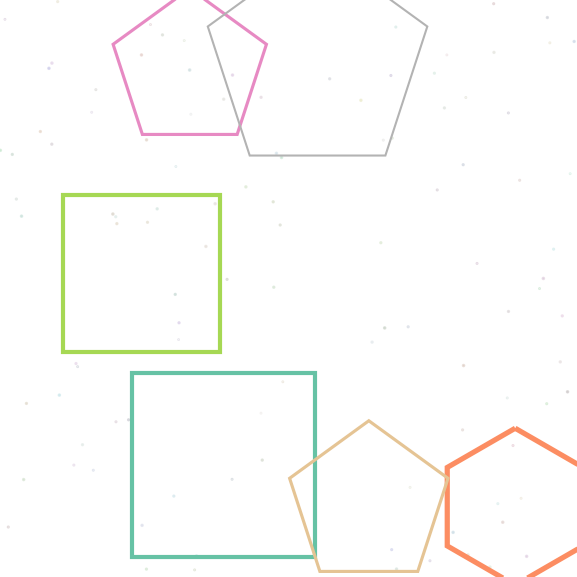[{"shape": "square", "thickness": 2, "radius": 0.8, "center": [0.387, 0.195]}, {"shape": "hexagon", "thickness": 2.5, "radius": 0.68, "center": [0.892, 0.122]}, {"shape": "pentagon", "thickness": 1.5, "radius": 0.7, "center": [0.329, 0.879]}, {"shape": "square", "thickness": 2, "radius": 0.68, "center": [0.245, 0.526]}, {"shape": "pentagon", "thickness": 1.5, "radius": 0.72, "center": [0.639, 0.126]}, {"shape": "pentagon", "thickness": 1, "radius": 1.0, "center": [0.55, 0.891]}]